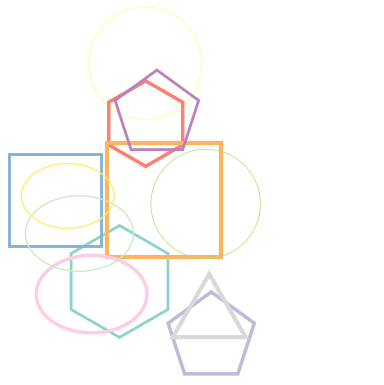[{"shape": "hexagon", "thickness": 2, "radius": 0.73, "center": [0.31, 0.269]}, {"shape": "circle", "thickness": 1, "radius": 0.73, "center": [0.377, 0.835]}, {"shape": "pentagon", "thickness": 2.5, "radius": 0.59, "center": [0.549, 0.124]}, {"shape": "hexagon", "thickness": 2.5, "radius": 0.55, "center": [0.379, 0.679]}, {"shape": "square", "thickness": 2, "radius": 0.6, "center": [0.144, 0.48]}, {"shape": "square", "thickness": 3, "radius": 0.74, "center": [0.427, 0.481]}, {"shape": "circle", "thickness": 0.5, "radius": 0.71, "center": [0.534, 0.47]}, {"shape": "oval", "thickness": 2.5, "radius": 0.72, "center": [0.238, 0.236]}, {"shape": "triangle", "thickness": 3, "radius": 0.55, "center": [0.543, 0.179]}, {"shape": "pentagon", "thickness": 2, "radius": 0.57, "center": [0.407, 0.704]}, {"shape": "oval", "thickness": 1, "radius": 0.7, "center": [0.206, 0.393]}, {"shape": "oval", "thickness": 1, "radius": 0.6, "center": [0.176, 0.491]}]